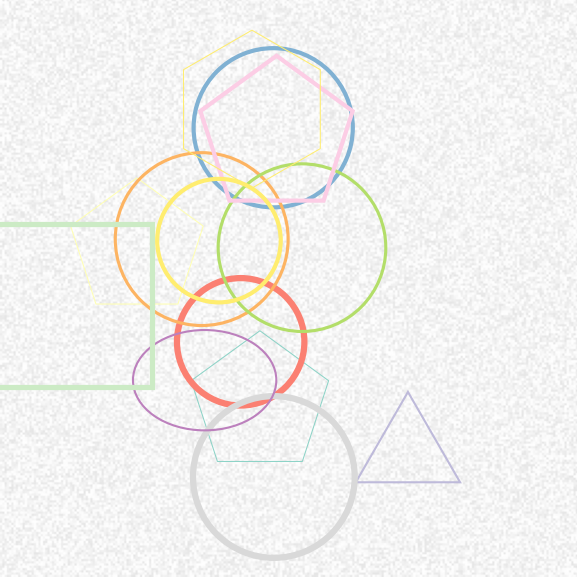[{"shape": "pentagon", "thickness": 0.5, "radius": 0.63, "center": [0.45, 0.301]}, {"shape": "pentagon", "thickness": 0.5, "radius": 0.6, "center": [0.237, 0.57]}, {"shape": "triangle", "thickness": 1, "radius": 0.52, "center": [0.706, 0.216]}, {"shape": "circle", "thickness": 3, "radius": 0.55, "center": [0.417, 0.407]}, {"shape": "circle", "thickness": 2, "radius": 0.69, "center": [0.473, 0.778]}, {"shape": "circle", "thickness": 1.5, "radius": 0.75, "center": [0.349, 0.585]}, {"shape": "circle", "thickness": 1.5, "radius": 0.73, "center": [0.523, 0.57]}, {"shape": "pentagon", "thickness": 2, "radius": 0.69, "center": [0.479, 0.764]}, {"shape": "circle", "thickness": 3, "radius": 0.7, "center": [0.474, 0.173]}, {"shape": "oval", "thickness": 1, "radius": 0.62, "center": [0.354, 0.341]}, {"shape": "square", "thickness": 2.5, "radius": 0.71, "center": [0.123, 0.47]}, {"shape": "circle", "thickness": 2, "radius": 0.53, "center": [0.379, 0.582]}, {"shape": "hexagon", "thickness": 0.5, "radius": 0.68, "center": [0.436, 0.81]}]